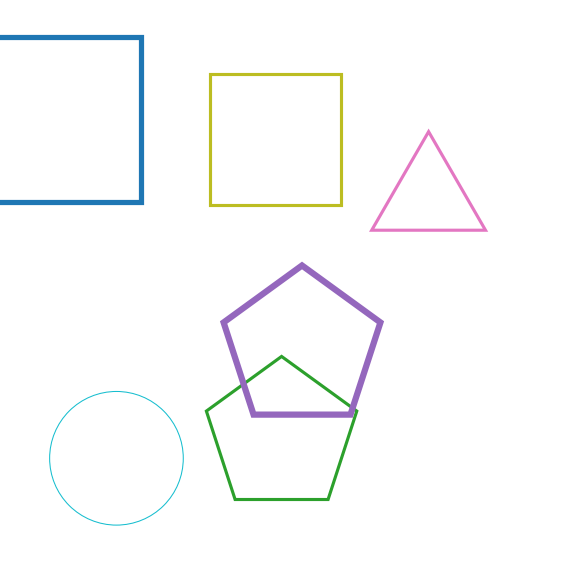[{"shape": "square", "thickness": 2.5, "radius": 0.71, "center": [0.101, 0.792]}, {"shape": "pentagon", "thickness": 1.5, "radius": 0.68, "center": [0.488, 0.245]}, {"shape": "pentagon", "thickness": 3, "radius": 0.71, "center": [0.523, 0.397]}, {"shape": "triangle", "thickness": 1.5, "radius": 0.57, "center": [0.742, 0.657]}, {"shape": "square", "thickness": 1.5, "radius": 0.57, "center": [0.478, 0.757]}, {"shape": "circle", "thickness": 0.5, "radius": 0.58, "center": [0.202, 0.206]}]